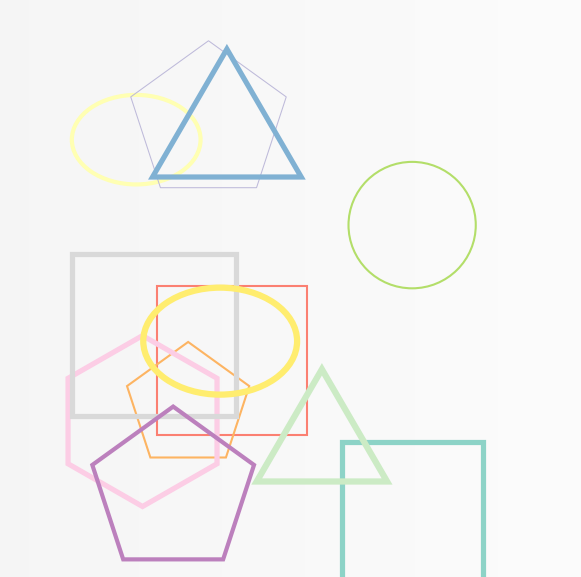[{"shape": "square", "thickness": 2.5, "radius": 0.61, "center": [0.71, 0.112]}, {"shape": "oval", "thickness": 2, "radius": 0.55, "center": [0.234, 0.757]}, {"shape": "pentagon", "thickness": 0.5, "radius": 0.7, "center": [0.359, 0.788]}, {"shape": "square", "thickness": 1, "radius": 0.65, "center": [0.399, 0.375]}, {"shape": "triangle", "thickness": 2.5, "radius": 0.74, "center": [0.39, 0.766]}, {"shape": "pentagon", "thickness": 1, "radius": 0.55, "center": [0.324, 0.296]}, {"shape": "circle", "thickness": 1, "radius": 0.55, "center": [0.709, 0.609]}, {"shape": "hexagon", "thickness": 2.5, "radius": 0.74, "center": [0.245, 0.27]}, {"shape": "square", "thickness": 2.5, "radius": 0.7, "center": [0.265, 0.419]}, {"shape": "pentagon", "thickness": 2, "radius": 0.73, "center": [0.298, 0.149]}, {"shape": "triangle", "thickness": 3, "radius": 0.65, "center": [0.554, 0.23]}, {"shape": "oval", "thickness": 3, "radius": 0.66, "center": [0.379, 0.408]}]